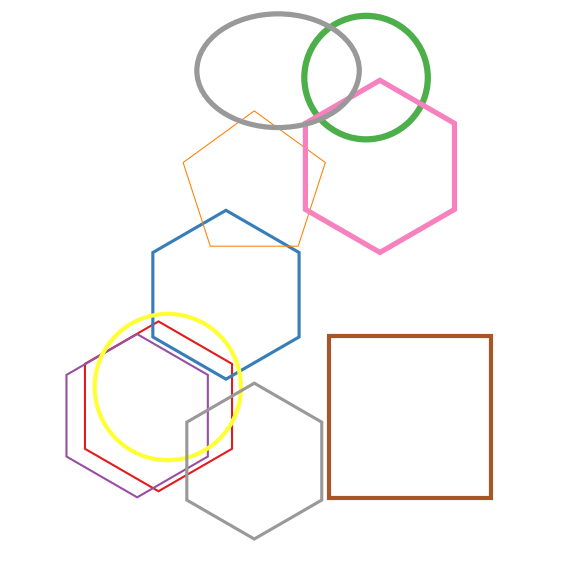[{"shape": "hexagon", "thickness": 1, "radius": 0.74, "center": [0.274, 0.296]}, {"shape": "hexagon", "thickness": 1.5, "radius": 0.73, "center": [0.391, 0.489]}, {"shape": "circle", "thickness": 3, "radius": 0.53, "center": [0.634, 0.865]}, {"shape": "hexagon", "thickness": 1, "radius": 0.71, "center": [0.238, 0.279]}, {"shape": "pentagon", "thickness": 0.5, "radius": 0.65, "center": [0.44, 0.678]}, {"shape": "circle", "thickness": 2, "radius": 0.63, "center": [0.291, 0.329]}, {"shape": "square", "thickness": 2, "radius": 0.7, "center": [0.71, 0.278]}, {"shape": "hexagon", "thickness": 2.5, "radius": 0.75, "center": [0.658, 0.711]}, {"shape": "oval", "thickness": 2.5, "radius": 0.7, "center": [0.481, 0.877]}, {"shape": "hexagon", "thickness": 1.5, "radius": 0.67, "center": [0.44, 0.201]}]